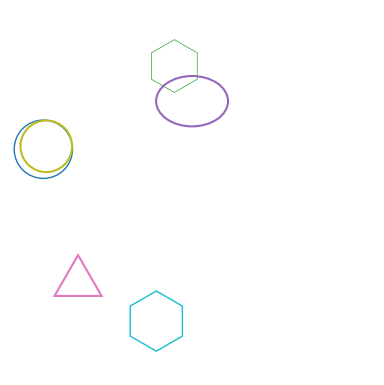[{"shape": "circle", "thickness": 1, "radius": 0.38, "center": [0.113, 0.612]}, {"shape": "hexagon", "thickness": 0.5, "radius": 0.34, "center": [0.453, 0.828]}, {"shape": "oval", "thickness": 1.5, "radius": 0.47, "center": [0.499, 0.737]}, {"shape": "triangle", "thickness": 1.5, "radius": 0.35, "center": [0.203, 0.267]}, {"shape": "circle", "thickness": 1.5, "radius": 0.34, "center": [0.12, 0.62]}, {"shape": "hexagon", "thickness": 1, "radius": 0.39, "center": [0.406, 0.166]}]